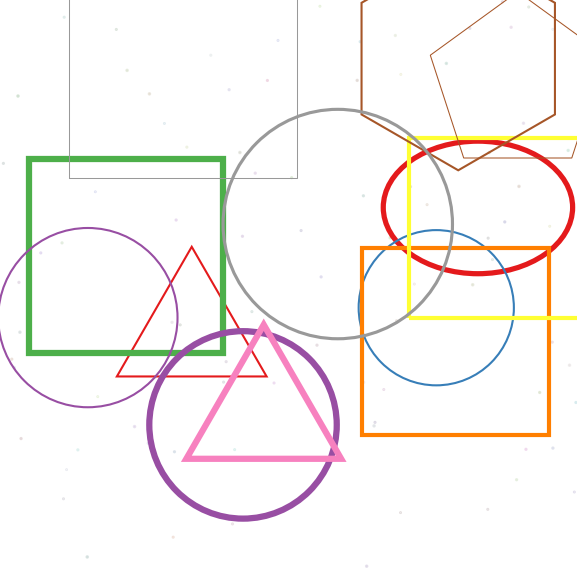[{"shape": "triangle", "thickness": 1, "radius": 0.75, "center": [0.332, 0.422]}, {"shape": "oval", "thickness": 2.5, "radius": 0.82, "center": [0.828, 0.64]}, {"shape": "circle", "thickness": 1, "radius": 0.67, "center": [0.755, 0.466]}, {"shape": "square", "thickness": 3, "radius": 0.84, "center": [0.218, 0.556]}, {"shape": "circle", "thickness": 3, "radius": 0.81, "center": [0.421, 0.263]}, {"shape": "circle", "thickness": 1, "radius": 0.78, "center": [0.152, 0.449]}, {"shape": "square", "thickness": 2, "radius": 0.81, "center": [0.789, 0.407]}, {"shape": "square", "thickness": 2, "radius": 0.78, "center": [0.864, 0.604]}, {"shape": "pentagon", "thickness": 0.5, "radius": 0.8, "center": [0.897, 0.854]}, {"shape": "hexagon", "thickness": 1, "radius": 0.97, "center": [0.793, 0.898]}, {"shape": "triangle", "thickness": 3, "radius": 0.77, "center": [0.457, 0.282]}, {"shape": "square", "thickness": 0.5, "radius": 0.99, "center": [0.317, 0.889]}, {"shape": "circle", "thickness": 1.5, "radius": 0.99, "center": [0.585, 0.611]}]